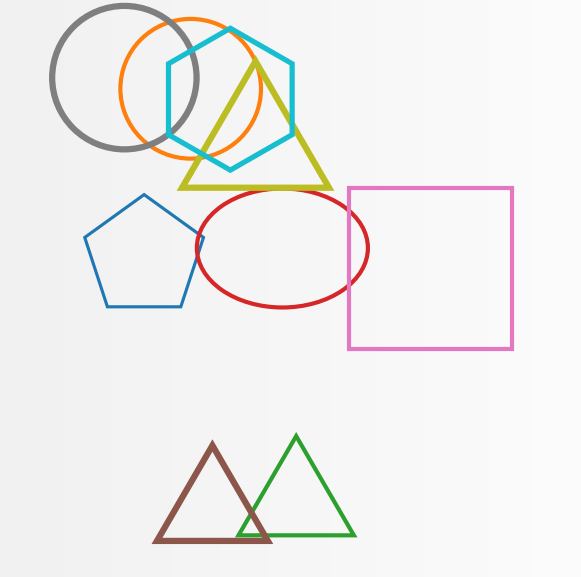[{"shape": "pentagon", "thickness": 1.5, "radius": 0.54, "center": [0.248, 0.555]}, {"shape": "circle", "thickness": 2, "radius": 0.6, "center": [0.328, 0.845]}, {"shape": "triangle", "thickness": 2, "radius": 0.57, "center": [0.51, 0.129]}, {"shape": "oval", "thickness": 2, "radius": 0.74, "center": [0.486, 0.57]}, {"shape": "triangle", "thickness": 3, "radius": 0.55, "center": [0.365, 0.118]}, {"shape": "square", "thickness": 2, "radius": 0.7, "center": [0.74, 0.534]}, {"shape": "circle", "thickness": 3, "radius": 0.62, "center": [0.214, 0.865]}, {"shape": "triangle", "thickness": 3, "radius": 0.73, "center": [0.44, 0.747]}, {"shape": "hexagon", "thickness": 2.5, "radius": 0.61, "center": [0.396, 0.827]}]